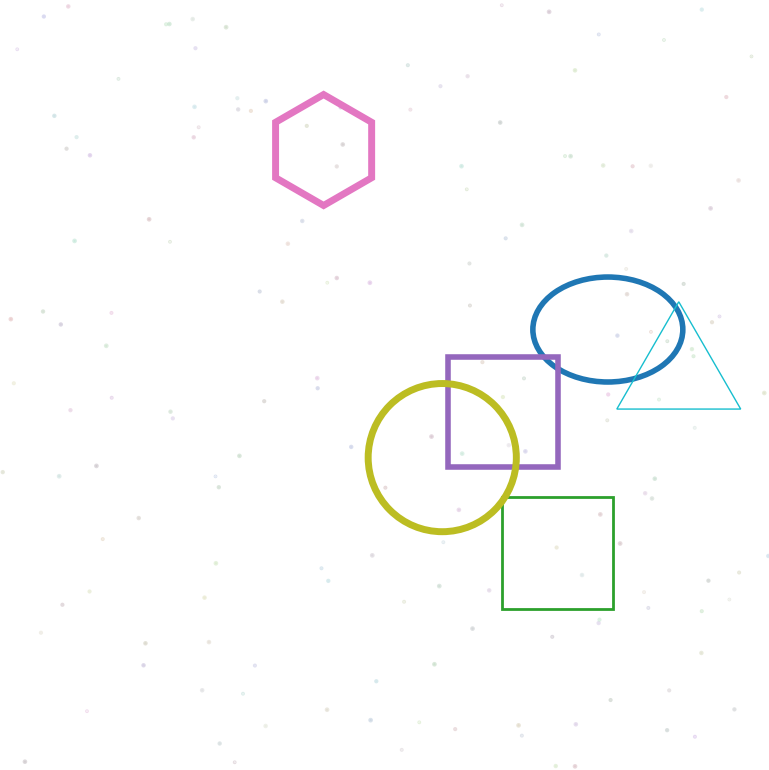[{"shape": "oval", "thickness": 2, "radius": 0.49, "center": [0.789, 0.572]}, {"shape": "square", "thickness": 1, "radius": 0.36, "center": [0.724, 0.282]}, {"shape": "square", "thickness": 2, "radius": 0.36, "center": [0.653, 0.465]}, {"shape": "hexagon", "thickness": 2.5, "radius": 0.36, "center": [0.42, 0.805]}, {"shape": "circle", "thickness": 2.5, "radius": 0.48, "center": [0.574, 0.406]}, {"shape": "triangle", "thickness": 0.5, "radius": 0.46, "center": [0.882, 0.515]}]